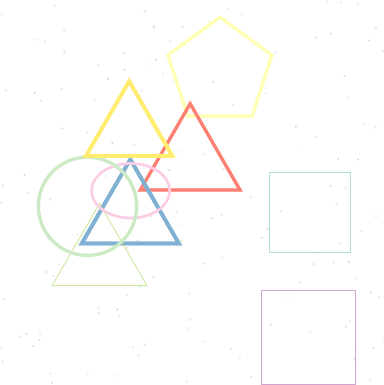[{"shape": "square", "thickness": 0.5, "radius": 0.52, "center": [0.804, 0.449]}, {"shape": "pentagon", "thickness": 2.5, "radius": 0.71, "center": [0.571, 0.813]}, {"shape": "triangle", "thickness": 2.5, "radius": 0.75, "center": [0.494, 0.581]}, {"shape": "triangle", "thickness": 3, "radius": 0.73, "center": [0.338, 0.44]}, {"shape": "triangle", "thickness": 0.5, "radius": 0.71, "center": [0.259, 0.329]}, {"shape": "oval", "thickness": 2, "radius": 0.51, "center": [0.339, 0.505]}, {"shape": "square", "thickness": 0.5, "radius": 0.61, "center": [0.801, 0.124]}, {"shape": "circle", "thickness": 2.5, "radius": 0.64, "center": [0.227, 0.464]}, {"shape": "triangle", "thickness": 3, "radius": 0.65, "center": [0.335, 0.66]}]